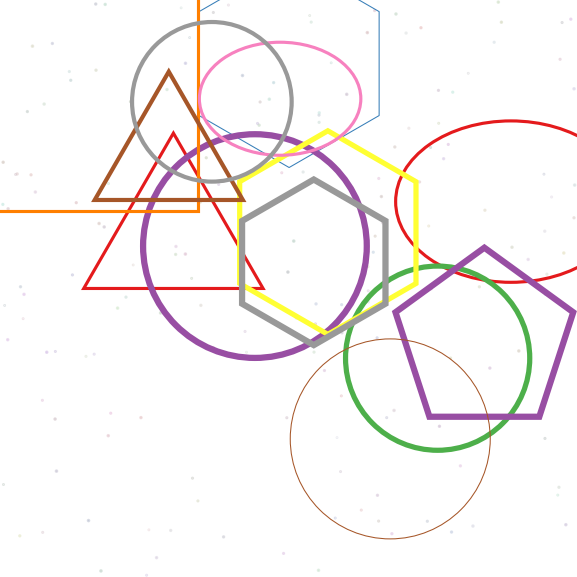[{"shape": "oval", "thickness": 1.5, "radius": 1.0, "center": [0.885, 0.65]}, {"shape": "triangle", "thickness": 1.5, "radius": 0.9, "center": [0.3, 0.589]}, {"shape": "hexagon", "thickness": 0.5, "radius": 0.9, "center": [0.501, 0.889]}, {"shape": "circle", "thickness": 2.5, "radius": 0.8, "center": [0.758, 0.379]}, {"shape": "pentagon", "thickness": 3, "radius": 0.81, "center": [0.839, 0.408]}, {"shape": "circle", "thickness": 3, "radius": 0.97, "center": [0.441, 0.573]}, {"shape": "square", "thickness": 1.5, "radius": 0.94, "center": [0.155, 0.822]}, {"shape": "hexagon", "thickness": 2.5, "radius": 0.88, "center": [0.568, 0.596]}, {"shape": "circle", "thickness": 0.5, "radius": 0.87, "center": [0.676, 0.239]}, {"shape": "triangle", "thickness": 2, "radius": 0.74, "center": [0.292, 0.727]}, {"shape": "oval", "thickness": 1.5, "radius": 0.7, "center": [0.485, 0.828]}, {"shape": "circle", "thickness": 2, "radius": 0.69, "center": [0.367, 0.823]}, {"shape": "hexagon", "thickness": 3, "radius": 0.72, "center": [0.543, 0.545]}]